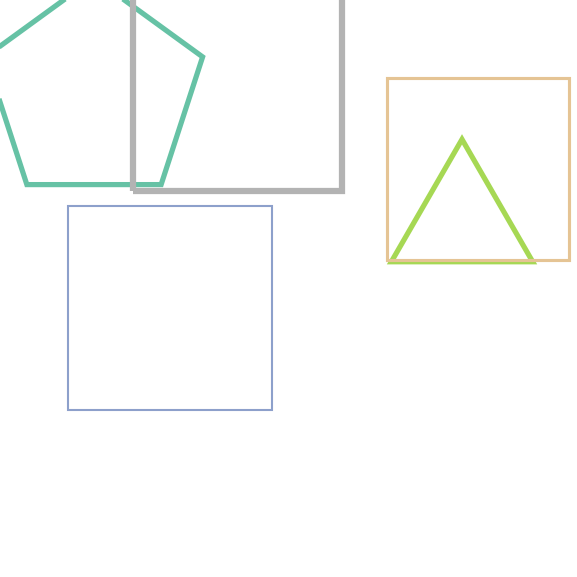[{"shape": "pentagon", "thickness": 2.5, "radius": 0.99, "center": [0.163, 0.839]}, {"shape": "square", "thickness": 1, "radius": 0.88, "center": [0.295, 0.466]}, {"shape": "triangle", "thickness": 2.5, "radius": 0.71, "center": [0.8, 0.617]}, {"shape": "square", "thickness": 1.5, "radius": 0.79, "center": [0.828, 0.707]}, {"shape": "square", "thickness": 3, "radius": 0.9, "center": [0.411, 0.848]}]